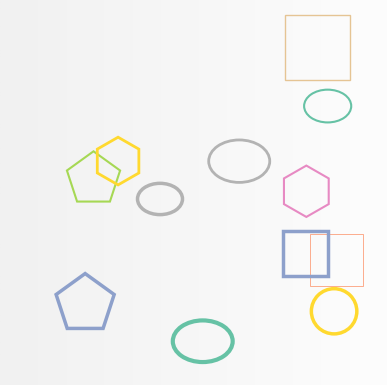[{"shape": "oval", "thickness": 3, "radius": 0.39, "center": [0.523, 0.114]}, {"shape": "oval", "thickness": 1.5, "radius": 0.3, "center": [0.846, 0.725]}, {"shape": "square", "thickness": 0.5, "radius": 0.34, "center": [0.869, 0.325]}, {"shape": "pentagon", "thickness": 2.5, "radius": 0.39, "center": [0.22, 0.211]}, {"shape": "square", "thickness": 2.5, "radius": 0.29, "center": [0.787, 0.341]}, {"shape": "hexagon", "thickness": 1.5, "radius": 0.33, "center": [0.791, 0.503]}, {"shape": "pentagon", "thickness": 1.5, "radius": 0.36, "center": [0.241, 0.535]}, {"shape": "hexagon", "thickness": 2, "radius": 0.31, "center": [0.305, 0.582]}, {"shape": "circle", "thickness": 2.5, "radius": 0.29, "center": [0.862, 0.191]}, {"shape": "square", "thickness": 1, "radius": 0.42, "center": [0.818, 0.876]}, {"shape": "oval", "thickness": 2.5, "radius": 0.29, "center": [0.413, 0.483]}, {"shape": "oval", "thickness": 2, "radius": 0.39, "center": [0.617, 0.581]}]